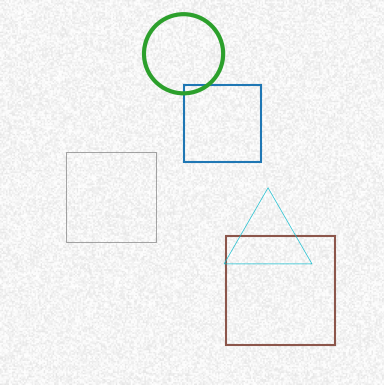[{"shape": "square", "thickness": 1.5, "radius": 0.5, "center": [0.577, 0.678]}, {"shape": "circle", "thickness": 3, "radius": 0.51, "center": [0.477, 0.86]}, {"shape": "square", "thickness": 1.5, "radius": 0.71, "center": [0.728, 0.244]}, {"shape": "square", "thickness": 0.5, "radius": 0.58, "center": [0.288, 0.489]}, {"shape": "triangle", "thickness": 0.5, "radius": 0.66, "center": [0.696, 0.38]}]